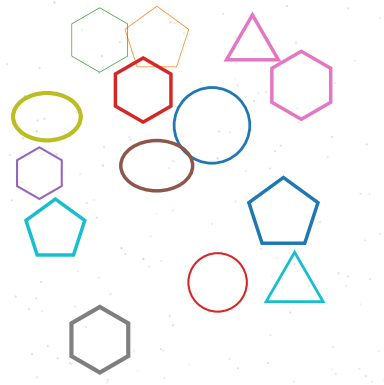[{"shape": "pentagon", "thickness": 2.5, "radius": 0.47, "center": [0.736, 0.445]}, {"shape": "circle", "thickness": 2, "radius": 0.49, "center": [0.551, 0.674]}, {"shape": "pentagon", "thickness": 0.5, "radius": 0.44, "center": [0.407, 0.897]}, {"shape": "hexagon", "thickness": 0.5, "radius": 0.42, "center": [0.259, 0.896]}, {"shape": "circle", "thickness": 1.5, "radius": 0.38, "center": [0.565, 0.266]}, {"shape": "hexagon", "thickness": 2.5, "radius": 0.42, "center": [0.372, 0.766]}, {"shape": "hexagon", "thickness": 1.5, "radius": 0.34, "center": [0.102, 0.55]}, {"shape": "oval", "thickness": 2.5, "radius": 0.47, "center": [0.407, 0.57]}, {"shape": "hexagon", "thickness": 2.5, "radius": 0.44, "center": [0.783, 0.778]}, {"shape": "triangle", "thickness": 2.5, "radius": 0.39, "center": [0.656, 0.884]}, {"shape": "hexagon", "thickness": 3, "radius": 0.43, "center": [0.259, 0.118]}, {"shape": "oval", "thickness": 3, "radius": 0.44, "center": [0.122, 0.697]}, {"shape": "pentagon", "thickness": 2.5, "radius": 0.4, "center": [0.144, 0.403]}, {"shape": "triangle", "thickness": 2, "radius": 0.43, "center": [0.765, 0.259]}]